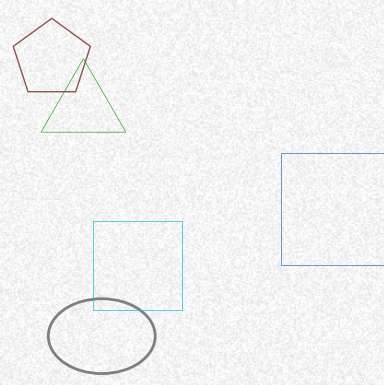[{"shape": "square", "thickness": 0.5, "radius": 0.73, "center": [0.876, 0.457]}, {"shape": "triangle", "thickness": 0.5, "radius": 0.64, "center": [0.217, 0.72]}, {"shape": "pentagon", "thickness": 1, "radius": 0.53, "center": [0.135, 0.847]}, {"shape": "oval", "thickness": 2, "radius": 0.69, "center": [0.264, 0.127]}, {"shape": "square", "thickness": 0.5, "radius": 0.57, "center": [0.357, 0.31]}]